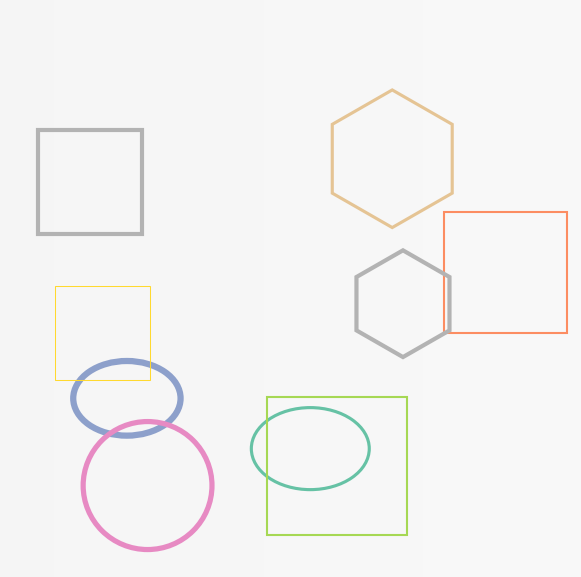[{"shape": "oval", "thickness": 1.5, "radius": 0.51, "center": [0.534, 0.222]}, {"shape": "square", "thickness": 1, "radius": 0.53, "center": [0.869, 0.527]}, {"shape": "oval", "thickness": 3, "radius": 0.46, "center": [0.218, 0.309]}, {"shape": "circle", "thickness": 2.5, "radius": 0.55, "center": [0.254, 0.158]}, {"shape": "square", "thickness": 1, "radius": 0.6, "center": [0.58, 0.193]}, {"shape": "square", "thickness": 0.5, "radius": 0.41, "center": [0.177, 0.422]}, {"shape": "hexagon", "thickness": 1.5, "radius": 0.6, "center": [0.675, 0.724]}, {"shape": "square", "thickness": 2, "radius": 0.45, "center": [0.154, 0.684]}, {"shape": "hexagon", "thickness": 2, "radius": 0.46, "center": [0.693, 0.473]}]